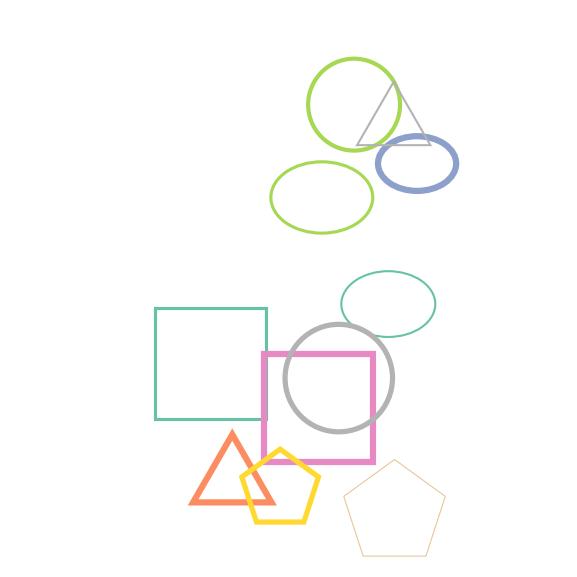[{"shape": "oval", "thickness": 1, "radius": 0.41, "center": [0.672, 0.473]}, {"shape": "square", "thickness": 1.5, "radius": 0.48, "center": [0.364, 0.369]}, {"shape": "triangle", "thickness": 3, "radius": 0.39, "center": [0.402, 0.168]}, {"shape": "oval", "thickness": 3, "radius": 0.34, "center": [0.722, 0.716]}, {"shape": "square", "thickness": 3, "radius": 0.47, "center": [0.551, 0.293]}, {"shape": "oval", "thickness": 1.5, "radius": 0.44, "center": [0.557, 0.657]}, {"shape": "circle", "thickness": 2, "radius": 0.4, "center": [0.613, 0.818]}, {"shape": "pentagon", "thickness": 2.5, "radius": 0.35, "center": [0.485, 0.152]}, {"shape": "pentagon", "thickness": 0.5, "radius": 0.46, "center": [0.683, 0.111]}, {"shape": "triangle", "thickness": 1, "radius": 0.37, "center": [0.682, 0.784]}, {"shape": "circle", "thickness": 2.5, "radius": 0.47, "center": [0.587, 0.344]}]